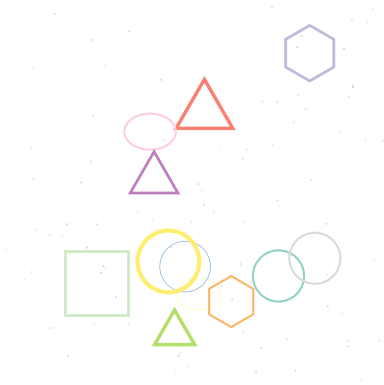[{"shape": "circle", "thickness": 1.5, "radius": 0.33, "center": [0.723, 0.283]}, {"shape": "oval", "thickness": 0.5, "radius": 0.29, "center": [0.516, 0.236]}, {"shape": "hexagon", "thickness": 2, "radius": 0.36, "center": [0.805, 0.862]}, {"shape": "triangle", "thickness": 2.5, "radius": 0.42, "center": [0.531, 0.709]}, {"shape": "circle", "thickness": 0.5, "radius": 0.33, "center": [0.481, 0.308]}, {"shape": "hexagon", "thickness": 1.5, "radius": 0.33, "center": [0.601, 0.217]}, {"shape": "triangle", "thickness": 2.5, "radius": 0.3, "center": [0.453, 0.135]}, {"shape": "oval", "thickness": 1.5, "radius": 0.34, "center": [0.39, 0.658]}, {"shape": "circle", "thickness": 1.5, "radius": 0.33, "center": [0.818, 0.329]}, {"shape": "triangle", "thickness": 2, "radius": 0.36, "center": [0.4, 0.534]}, {"shape": "square", "thickness": 2, "radius": 0.41, "center": [0.251, 0.265]}, {"shape": "circle", "thickness": 3, "radius": 0.4, "center": [0.438, 0.321]}]